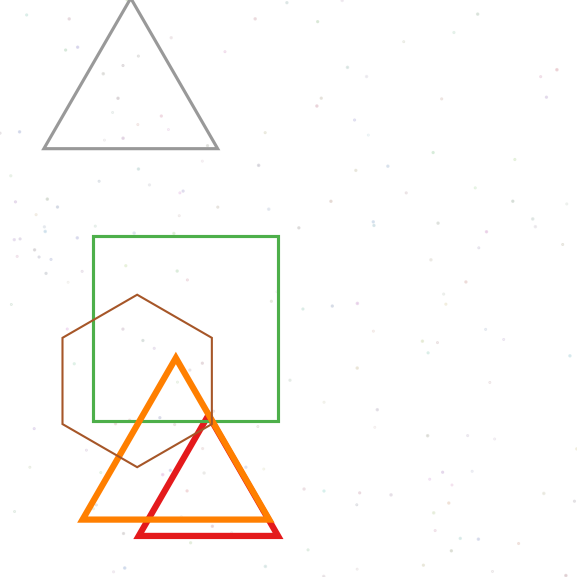[{"shape": "triangle", "thickness": 3, "radius": 0.7, "center": [0.361, 0.141]}, {"shape": "square", "thickness": 1.5, "radius": 0.8, "center": [0.321, 0.43]}, {"shape": "triangle", "thickness": 3, "radius": 0.93, "center": [0.305, 0.193]}, {"shape": "hexagon", "thickness": 1, "radius": 0.75, "center": [0.238, 0.339]}, {"shape": "triangle", "thickness": 1.5, "radius": 0.87, "center": [0.226, 0.829]}]